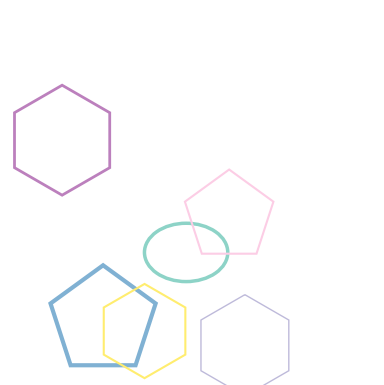[{"shape": "oval", "thickness": 2.5, "radius": 0.54, "center": [0.483, 0.344]}, {"shape": "hexagon", "thickness": 1, "radius": 0.66, "center": [0.636, 0.103]}, {"shape": "pentagon", "thickness": 3, "radius": 0.72, "center": [0.268, 0.167]}, {"shape": "pentagon", "thickness": 1.5, "radius": 0.6, "center": [0.595, 0.439]}, {"shape": "hexagon", "thickness": 2, "radius": 0.71, "center": [0.161, 0.636]}, {"shape": "hexagon", "thickness": 1.5, "radius": 0.61, "center": [0.375, 0.14]}]